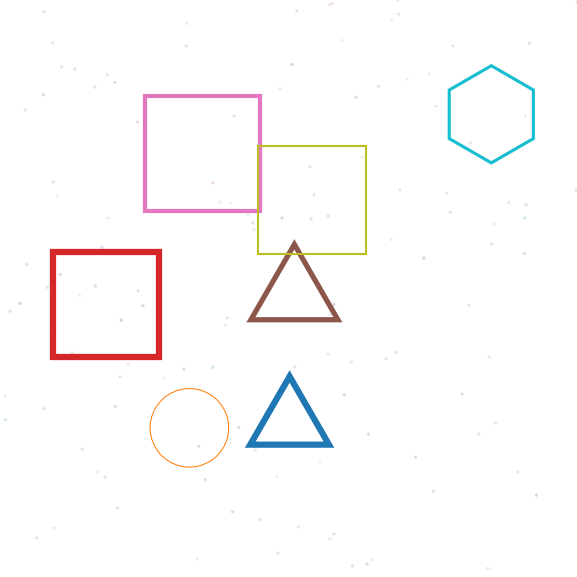[{"shape": "triangle", "thickness": 3, "radius": 0.39, "center": [0.501, 0.269]}, {"shape": "circle", "thickness": 0.5, "radius": 0.34, "center": [0.328, 0.258]}, {"shape": "square", "thickness": 3, "radius": 0.46, "center": [0.184, 0.472]}, {"shape": "triangle", "thickness": 2.5, "radius": 0.43, "center": [0.51, 0.489]}, {"shape": "square", "thickness": 2, "radius": 0.5, "center": [0.351, 0.733]}, {"shape": "square", "thickness": 1, "radius": 0.47, "center": [0.54, 0.653]}, {"shape": "hexagon", "thickness": 1.5, "radius": 0.42, "center": [0.851, 0.801]}]